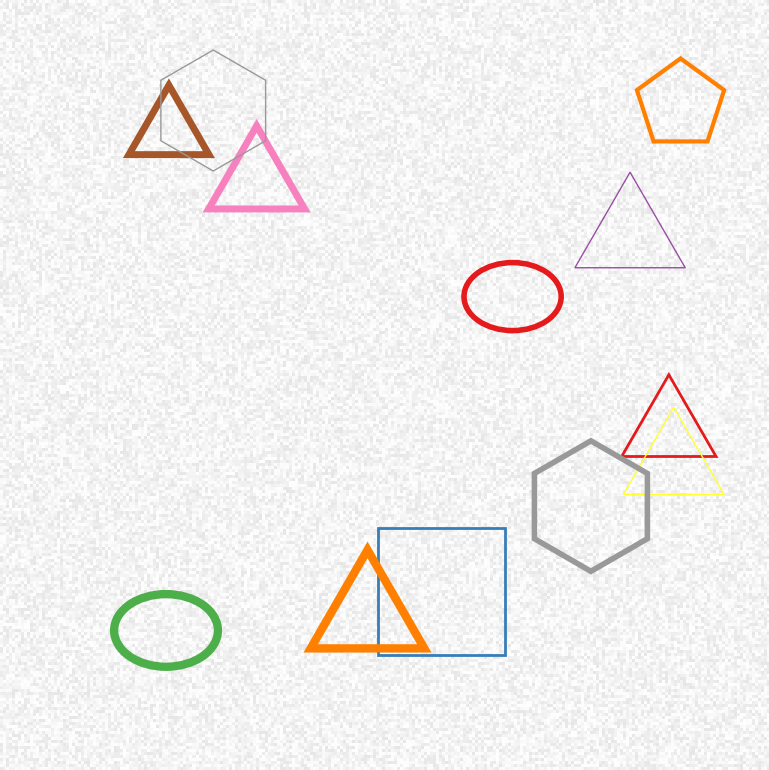[{"shape": "triangle", "thickness": 1, "radius": 0.35, "center": [0.869, 0.443]}, {"shape": "oval", "thickness": 2, "radius": 0.32, "center": [0.666, 0.615]}, {"shape": "square", "thickness": 1, "radius": 0.41, "center": [0.573, 0.232]}, {"shape": "oval", "thickness": 3, "radius": 0.34, "center": [0.216, 0.181]}, {"shape": "triangle", "thickness": 0.5, "radius": 0.41, "center": [0.818, 0.694]}, {"shape": "triangle", "thickness": 3, "radius": 0.43, "center": [0.477, 0.201]}, {"shape": "pentagon", "thickness": 1.5, "radius": 0.3, "center": [0.884, 0.865]}, {"shape": "triangle", "thickness": 0.5, "radius": 0.38, "center": [0.875, 0.396]}, {"shape": "triangle", "thickness": 2.5, "radius": 0.3, "center": [0.219, 0.829]}, {"shape": "triangle", "thickness": 2.5, "radius": 0.36, "center": [0.333, 0.765]}, {"shape": "hexagon", "thickness": 0.5, "radius": 0.39, "center": [0.277, 0.856]}, {"shape": "hexagon", "thickness": 2, "radius": 0.42, "center": [0.767, 0.343]}]